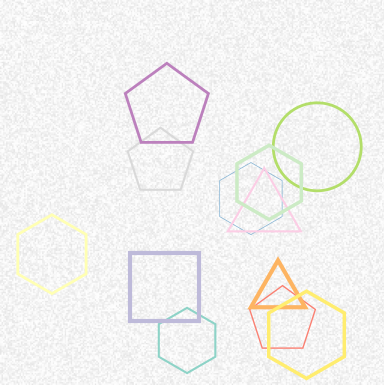[{"shape": "hexagon", "thickness": 1.5, "radius": 0.42, "center": [0.486, 0.116]}, {"shape": "hexagon", "thickness": 2, "radius": 0.51, "center": [0.135, 0.34]}, {"shape": "square", "thickness": 3, "radius": 0.44, "center": [0.427, 0.255]}, {"shape": "pentagon", "thickness": 1, "radius": 0.45, "center": [0.734, 0.168]}, {"shape": "hexagon", "thickness": 0.5, "radius": 0.47, "center": [0.652, 0.484]}, {"shape": "triangle", "thickness": 3, "radius": 0.41, "center": [0.722, 0.243]}, {"shape": "circle", "thickness": 2, "radius": 0.57, "center": [0.824, 0.619]}, {"shape": "triangle", "thickness": 1.5, "radius": 0.55, "center": [0.687, 0.454]}, {"shape": "pentagon", "thickness": 1.5, "radius": 0.45, "center": [0.417, 0.579]}, {"shape": "pentagon", "thickness": 2, "radius": 0.57, "center": [0.433, 0.722]}, {"shape": "hexagon", "thickness": 2.5, "radius": 0.48, "center": [0.699, 0.526]}, {"shape": "hexagon", "thickness": 2.5, "radius": 0.57, "center": [0.796, 0.13]}]